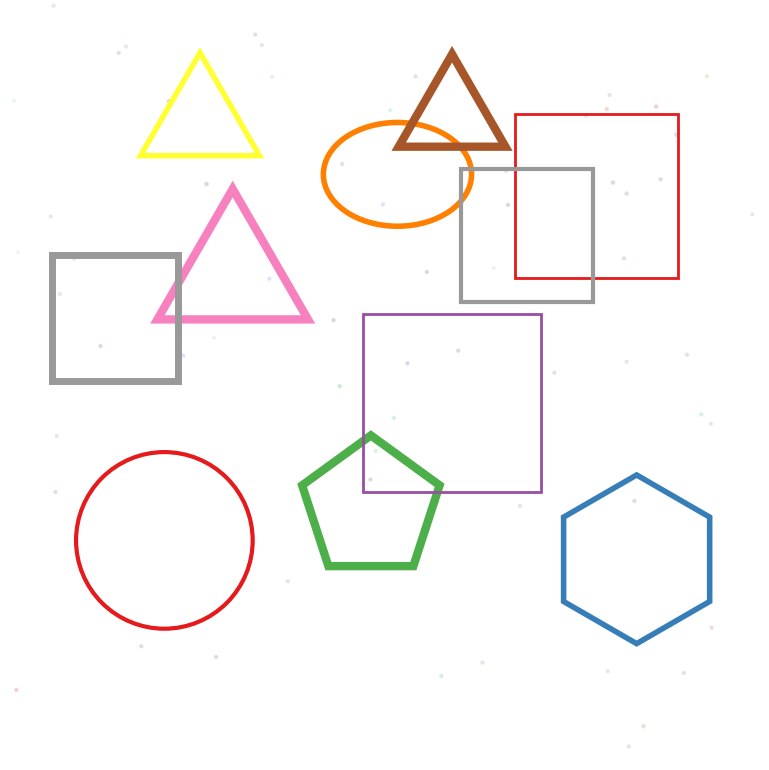[{"shape": "circle", "thickness": 1.5, "radius": 0.57, "center": [0.213, 0.298]}, {"shape": "square", "thickness": 1, "radius": 0.53, "center": [0.775, 0.745]}, {"shape": "hexagon", "thickness": 2, "radius": 0.55, "center": [0.827, 0.274]}, {"shape": "pentagon", "thickness": 3, "radius": 0.47, "center": [0.482, 0.341]}, {"shape": "square", "thickness": 1, "radius": 0.58, "center": [0.587, 0.476]}, {"shape": "oval", "thickness": 2, "radius": 0.48, "center": [0.516, 0.774]}, {"shape": "triangle", "thickness": 2, "radius": 0.45, "center": [0.26, 0.842]}, {"shape": "triangle", "thickness": 3, "radius": 0.4, "center": [0.587, 0.85]}, {"shape": "triangle", "thickness": 3, "radius": 0.56, "center": [0.302, 0.642]}, {"shape": "square", "thickness": 2.5, "radius": 0.41, "center": [0.15, 0.587]}, {"shape": "square", "thickness": 1.5, "radius": 0.43, "center": [0.684, 0.694]}]